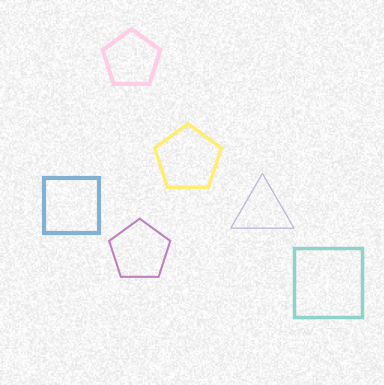[{"shape": "square", "thickness": 2.5, "radius": 0.45, "center": [0.852, 0.266]}, {"shape": "triangle", "thickness": 1, "radius": 0.47, "center": [0.682, 0.455]}, {"shape": "square", "thickness": 3, "radius": 0.35, "center": [0.186, 0.466]}, {"shape": "pentagon", "thickness": 3, "radius": 0.39, "center": [0.342, 0.846]}, {"shape": "pentagon", "thickness": 1.5, "radius": 0.42, "center": [0.363, 0.348]}, {"shape": "pentagon", "thickness": 2.5, "radius": 0.45, "center": [0.488, 0.587]}]